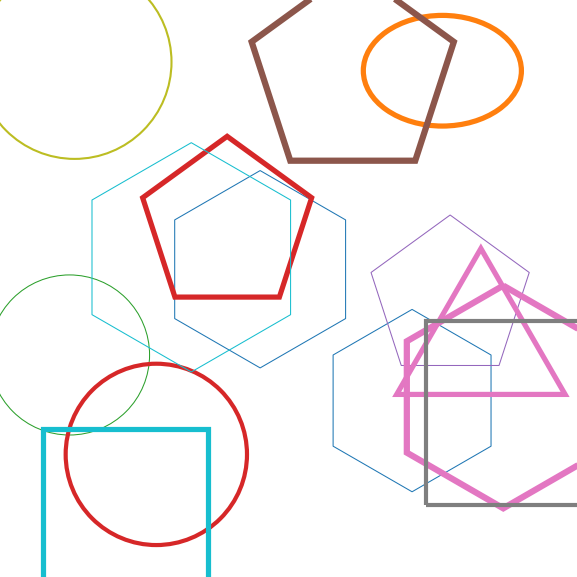[{"shape": "hexagon", "thickness": 0.5, "radius": 0.79, "center": [0.714, 0.305]}, {"shape": "hexagon", "thickness": 0.5, "radius": 0.85, "center": [0.45, 0.533]}, {"shape": "oval", "thickness": 2.5, "radius": 0.68, "center": [0.766, 0.877]}, {"shape": "circle", "thickness": 0.5, "radius": 0.69, "center": [0.12, 0.384]}, {"shape": "pentagon", "thickness": 2.5, "radius": 0.77, "center": [0.393, 0.609]}, {"shape": "circle", "thickness": 2, "radius": 0.78, "center": [0.271, 0.212]}, {"shape": "pentagon", "thickness": 0.5, "radius": 0.72, "center": [0.779, 0.483]}, {"shape": "pentagon", "thickness": 3, "radius": 0.92, "center": [0.611, 0.87]}, {"shape": "triangle", "thickness": 2.5, "radius": 0.84, "center": [0.833, 0.4]}, {"shape": "hexagon", "thickness": 3, "radius": 0.96, "center": [0.871, 0.312]}, {"shape": "square", "thickness": 2, "radius": 0.8, "center": [0.898, 0.284]}, {"shape": "circle", "thickness": 1, "radius": 0.84, "center": [0.129, 0.892]}, {"shape": "square", "thickness": 2.5, "radius": 0.71, "center": [0.217, 0.114]}, {"shape": "hexagon", "thickness": 0.5, "radius": 0.99, "center": [0.331, 0.554]}]